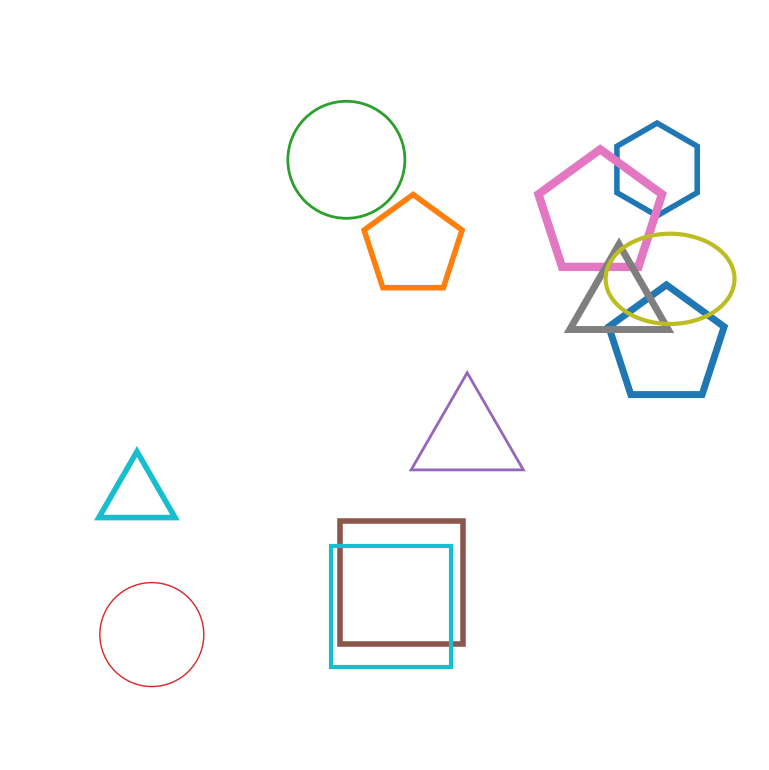[{"shape": "hexagon", "thickness": 2, "radius": 0.3, "center": [0.853, 0.78]}, {"shape": "pentagon", "thickness": 2.5, "radius": 0.39, "center": [0.866, 0.551]}, {"shape": "pentagon", "thickness": 2, "radius": 0.33, "center": [0.536, 0.68]}, {"shape": "circle", "thickness": 1, "radius": 0.38, "center": [0.45, 0.792]}, {"shape": "circle", "thickness": 0.5, "radius": 0.34, "center": [0.197, 0.176]}, {"shape": "triangle", "thickness": 1, "radius": 0.42, "center": [0.607, 0.432]}, {"shape": "square", "thickness": 2, "radius": 0.4, "center": [0.522, 0.244]}, {"shape": "pentagon", "thickness": 3, "radius": 0.42, "center": [0.78, 0.722]}, {"shape": "triangle", "thickness": 2.5, "radius": 0.37, "center": [0.804, 0.609]}, {"shape": "oval", "thickness": 1.5, "radius": 0.42, "center": [0.87, 0.638]}, {"shape": "triangle", "thickness": 2, "radius": 0.29, "center": [0.178, 0.356]}, {"shape": "square", "thickness": 1.5, "radius": 0.39, "center": [0.508, 0.212]}]